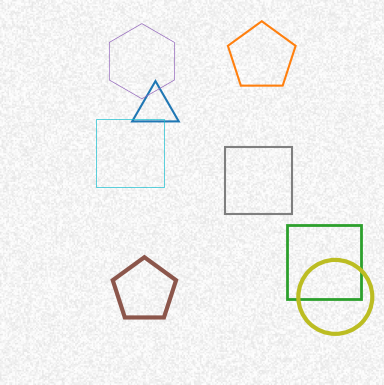[{"shape": "triangle", "thickness": 1.5, "radius": 0.35, "center": [0.404, 0.72]}, {"shape": "pentagon", "thickness": 1.5, "radius": 0.46, "center": [0.68, 0.852]}, {"shape": "square", "thickness": 2, "radius": 0.48, "center": [0.842, 0.32]}, {"shape": "hexagon", "thickness": 0.5, "radius": 0.49, "center": [0.369, 0.841]}, {"shape": "pentagon", "thickness": 3, "radius": 0.43, "center": [0.375, 0.245]}, {"shape": "square", "thickness": 1.5, "radius": 0.44, "center": [0.671, 0.53]}, {"shape": "circle", "thickness": 3, "radius": 0.48, "center": [0.871, 0.229]}, {"shape": "square", "thickness": 0.5, "radius": 0.44, "center": [0.338, 0.603]}]